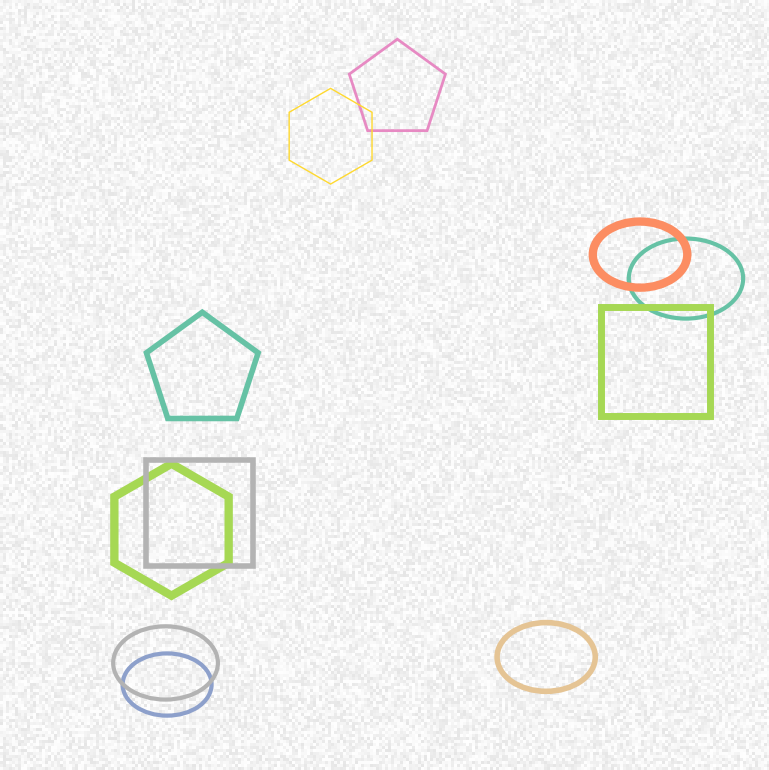[{"shape": "pentagon", "thickness": 2, "radius": 0.38, "center": [0.263, 0.518]}, {"shape": "oval", "thickness": 1.5, "radius": 0.37, "center": [0.891, 0.638]}, {"shape": "oval", "thickness": 3, "radius": 0.31, "center": [0.831, 0.669]}, {"shape": "oval", "thickness": 1.5, "radius": 0.29, "center": [0.217, 0.111]}, {"shape": "pentagon", "thickness": 1, "radius": 0.33, "center": [0.516, 0.883]}, {"shape": "hexagon", "thickness": 3, "radius": 0.43, "center": [0.223, 0.312]}, {"shape": "square", "thickness": 2.5, "radius": 0.35, "center": [0.851, 0.53]}, {"shape": "hexagon", "thickness": 0.5, "radius": 0.31, "center": [0.429, 0.823]}, {"shape": "oval", "thickness": 2, "radius": 0.32, "center": [0.709, 0.147]}, {"shape": "oval", "thickness": 1.5, "radius": 0.34, "center": [0.215, 0.139]}, {"shape": "square", "thickness": 2, "radius": 0.34, "center": [0.259, 0.334]}]